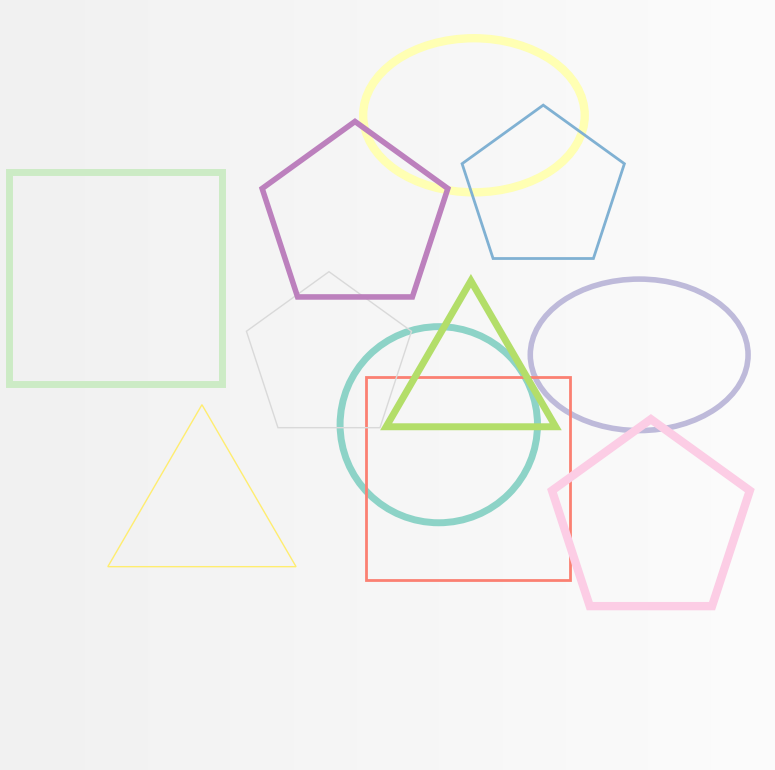[{"shape": "circle", "thickness": 2.5, "radius": 0.64, "center": [0.566, 0.448]}, {"shape": "oval", "thickness": 3, "radius": 0.71, "center": [0.612, 0.85]}, {"shape": "oval", "thickness": 2, "radius": 0.7, "center": [0.825, 0.539]}, {"shape": "square", "thickness": 1, "radius": 0.66, "center": [0.604, 0.379]}, {"shape": "pentagon", "thickness": 1, "radius": 0.55, "center": [0.701, 0.753]}, {"shape": "triangle", "thickness": 2.5, "radius": 0.63, "center": [0.608, 0.509]}, {"shape": "pentagon", "thickness": 3, "radius": 0.67, "center": [0.84, 0.321]}, {"shape": "pentagon", "thickness": 0.5, "radius": 0.56, "center": [0.424, 0.535]}, {"shape": "pentagon", "thickness": 2, "radius": 0.63, "center": [0.458, 0.716]}, {"shape": "square", "thickness": 2.5, "radius": 0.69, "center": [0.149, 0.639]}, {"shape": "triangle", "thickness": 0.5, "radius": 0.7, "center": [0.261, 0.334]}]